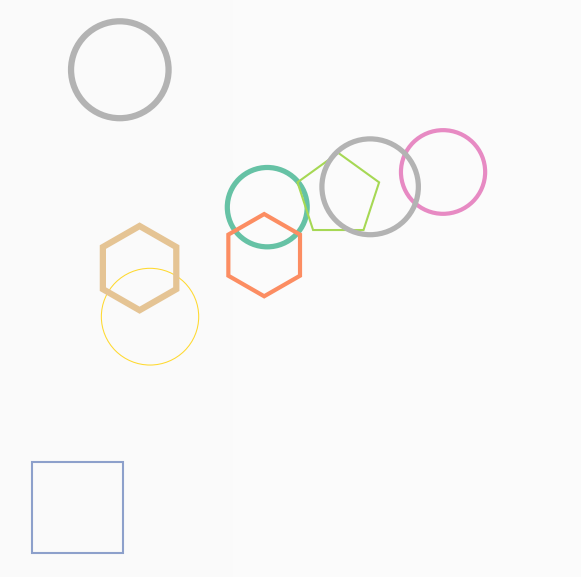[{"shape": "circle", "thickness": 2.5, "radius": 0.34, "center": [0.46, 0.64]}, {"shape": "hexagon", "thickness": 2, "radius": 0.36, "center": [0.455, 0.557]}, {"shape": "square", "thickness": 1, "radius": 0.39, "center": [0.133, 0.12]}, {"shape": "circle", "thickness": 2, "radius": 0.36, "center": [0.762, 0.701]}, {"shape": "pentagon", "thickness": 1, "radius": 0.37, "center": [0.582, 0.661]}, {"shape": "circle", "thickness": 0.5, "radius": 0.42, "center": [0.258, 0.451]}, {"shape": "hexagon", "thickness": 3, "radius": 0.36, "center": [0.24, 0.535]}, {"shape": "circle", "thickness": 2.5, "radius": 0.41, "center": [0.637, 0.676]}, {"shape": "circle", "thickness": 3, "radius": 0.42, "center": [0.206, 0.878]}]